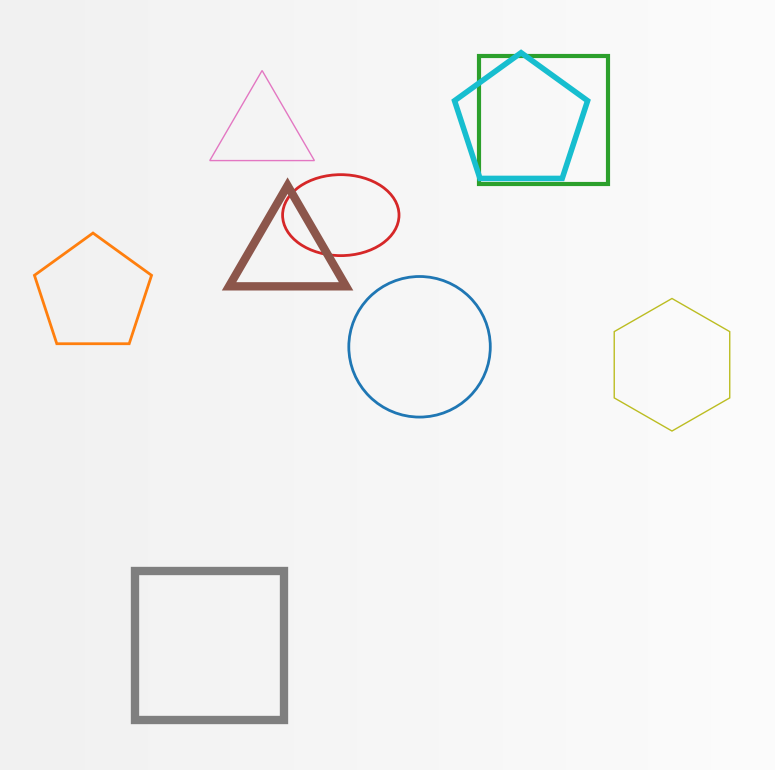[{"shape": "circle", "thickness": 1, "radius": 0.46, "center": [0.541, 0.55]}, {"shape": "pentagon", "thickness": 1, "radius": 0.4, "center": [0.12, 0.618]}, {"shape": "square", "thickness": 1.5, "radius": 0.42, "center": [0.701, 0.844]}, {"shape": "oval", "thickness": 1, "radius": 0.38, "center": [0.44, 0.721]}, {"shape": "triangle", "thickness": 3, "radius": 0.44, "center": [0.371, 0.672]}, {"shape": "triangle", "thickness": 0.5, "radius": 0.39, "center": [0.338, 0.83]}, {"shape": "square", "thickness": 3, "radius": 0.48, "center": [0.27, 0.162]}, {"shape": "hexagon", "thickness": 0.5, "radius": 0.43, "center": [0.867, 0.526]}, {"shape": "pentagon", "thickness": 2, "radius": 0.45, "center": [0.672, 0.841]}]